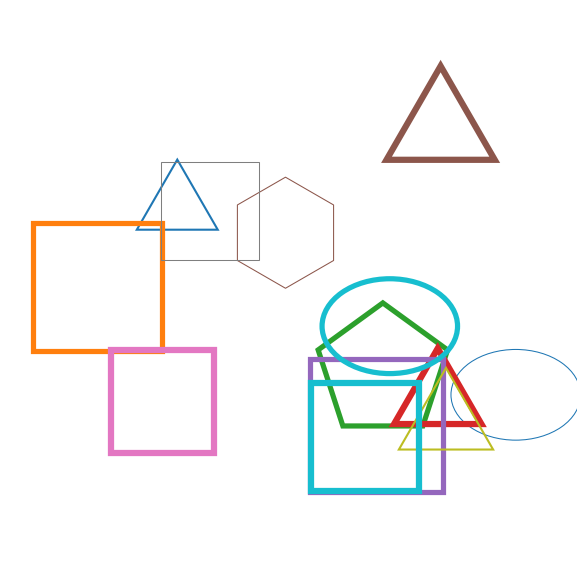[{"shape": "triangle", "thickness": 1, "radius": 0.4, "center": [0.307, 0.642]}, {"shape": "oval", "thickness": 0.5, "radius": 0.56, "center": [0.893, 0.315]}, {"shape": "square", "thickness": 2.5, "radius": 0.56, "center": [0.168, 0.502]}, {"shape": "pentagon", "thickness": 2.5, "radius": 0.59, "center": [0.663, 0.357]}, {"shape": "triangle", "thickness": 3, "radius": 0.44, "center": [0.758, 0.309]}, {"shape": "square", "thickness": 2.5, "radius": 0.58, "center": [0.651, 0.263]}, {"shape": "triangle", "thickness": 3, "radius": 0.54, "center": [0.763, 0.777]}, {"shape": "hexagon", "thickness": 0.5, "radius": 0.48, "center": [0.494, 0.596]}, {"shape": "square", "thickness": 3, "radius": 0.45, "center": [0.281, 0.303]}, {"shape": "square", "thickness": 0.5, "radius": 0.42, "center": [0.364, 0.634]}, {"shape": "triangle", "thickness": 1, "radius": 0.47, "center": [0.772, 0.268]}, {"shape": "oval", "thickness": 2.5, "radius": 0.59, "center": [0.675, 0.434]}, {"shape": "square", "thickness": 3, "radius": 0.47, "center": [0.632, 0.242]}]